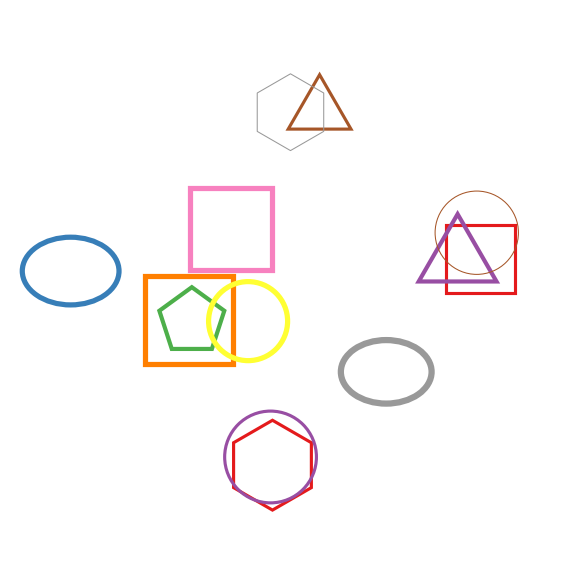[{"shape": "hexagon", "thickness": 1.5, "radius": 0.39, "center": [0.472, 0.194]}, {"shape": "square", "thickness": 1.5, "radius": 0.3, "center": [0.832, 0.55]}, {"shape": "oval", "thickness": 2.5, "radius": 0.42, "center": [0.122, 0.53]}, {"shape": "pentagon", "thickness": 2, "radius": 0.3, "center": [0.332, 0.443]}, {"shape": "triangle", "thickness": 2, "radius": 0.39, "center": [0.792, 0.551]}, {"shape": "circle", "thickness": 1.5, "radius": 0.4, "center": [0.468, 0.208]}, {"shape": "square", "thickness": 2.5, "radius": 0.38, "center": [0.327, 0.445]}, {"shape": "circle", "thickness": 2.5, "radius": 0.34, "center": [0.43, 0.443]}, {"shape": "circle", "thickness": 0.5, "radius": 0.36, "center": [0.826, 0.596]}, {"shape": "triangle", "thickness": 1.5, "radius": 0.31, "center": [0.553, 0.807]}, {"shape": "square", "thickness": 2.5, "radius": 0.36, "center": [0.4, 0.602]}, {"shape": "hexagon", "thickness": 0.5, "radius": 0.33, "center": [0.503, 0.805]}, {"shape": "oval", "thickness": 3, "radius": 0.39, "center": [0.669, 0.355]}]